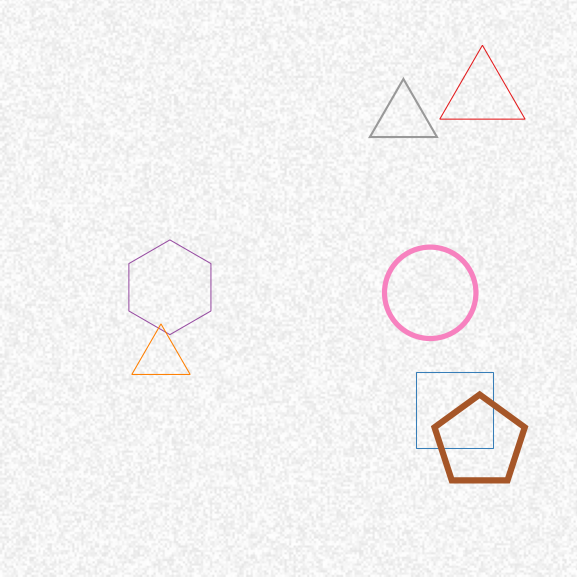[{"shape": "triangle", "thickness": 0.5, "radius": 0.43, "center": [0.835, 0.835]}, {"shape": "square", "thickness": 0.5, "radius": 0.33, "center": [0.787, 0.289]}, {"shape": "hexagon", "thickness": 0.5, "radius": 0.41, "center": [0.294, 0.502]}, {"shape": "triangle", "thickness": 0.5, "radius": 0.29, "center": [0.279, 0.38]}, {"shape": "pentagon", "thickness": 3, "radius": 0.41, "center": [0.831, 0.234]}, {"shape": "circle", "thickness": 2.5, "radius": 0.4, "center": [0.745, 0.492]}, {"shape": "triangle", "thickness": 1, "radius": 0.34, "center": [0.699, 0.795]}]